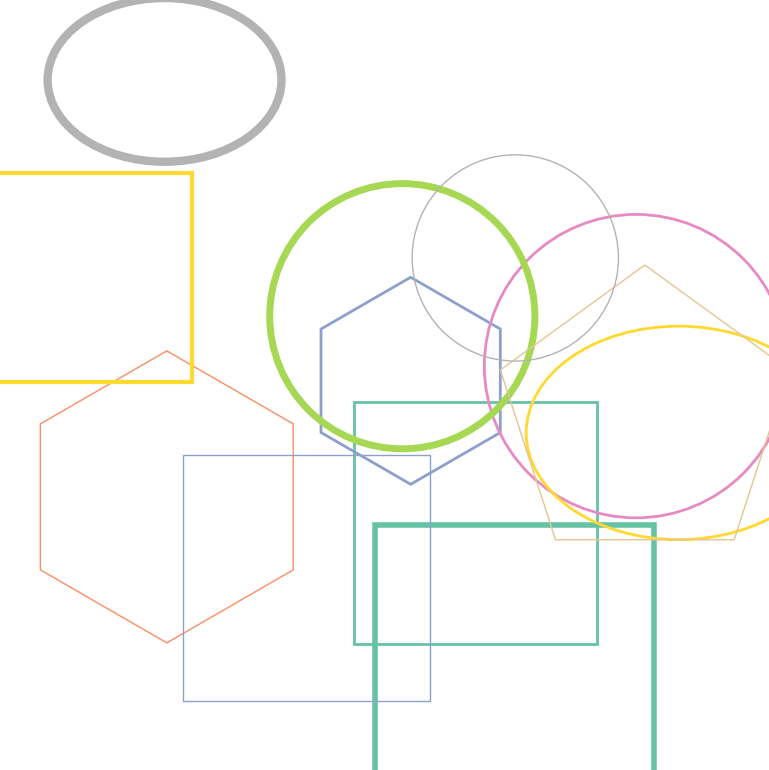[{"shape": "square", "thickness": 2, "radius": 0.91, "center": [0.668, 0.137]}, {"shape": "square", "thickness": 1, "radius": 0.79, "center": [0.618, 0.321]}, {"shape": "hexagon", "thickness": 0.5, "radius": 0.95, "center": [0.217, 0.355]}, {"shape": "hexagon", "thickness": 1, "radius": 0.67, "center": [0.533, 0.505]}, {"shape": "square", "thickness": 0.5, "radius": 0.8, "center": [0.398, 0.249]}, {"shape": "circle", "thickness": 1, "radius": 0.99, "center": [0.826, 0.525]}, {"shape": "circle", "thickness": 2.5, "radius": 0.86, "center": [0.522, 0.589]}, {"shape": "oval", "thickness": 1, "radius": 0.99, "center": [0.881, 0.438]}, {"shape": "square", "thickness": 1.5, "radius": 0.68, "center": [0.113, 0.639]}, {"shape": "pentagon", "thickness": 0.5, "radius": 0.99, "center": [0.837, 0.459]}, {"shape": "circle", "thickness": 0.5, "radius": 0.67, "center": [0.669, 0.665]}, {"shape": "oval", "thickness": 3, "radius": 0.76, "center": [0.214, 0.896]}]